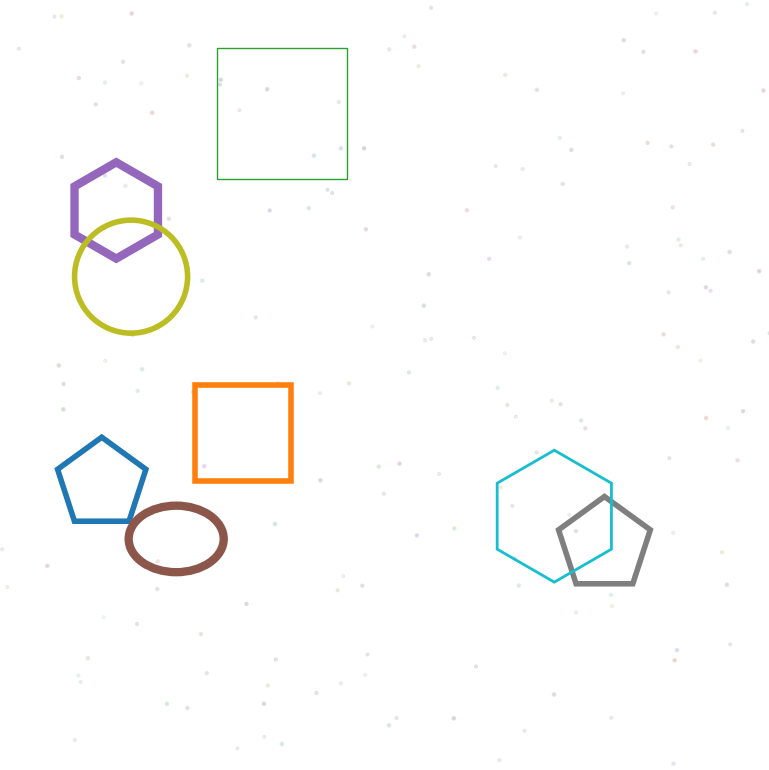[{"shape": "pentagon", "thickness": 2, "radius": 0.3, "center": [0.132, 0.372]}, {"shape": "square", "thickness": 2, "radius": 0.31, "center": [0.316, 0.438]}, {"shape": "square", "thickness": 0.5, "radius": 0.42, "center": [0.366, 0.853]}, {"shape": "hexagon", "thickness": 3, "radius": 0.31, "center": [0.151, 0.727]}, {"shape": "oval", "thickness": 3, "radius": 0.31, "center": [0.229, 0.3]}, {"shape": "pentagon", "thickness": 2, "radius": 0.31, "center": [0.785, 0.293]}, {"shape": "circle", "thickness": 2, "radius": 0.37, "center": [0.17, 0.641]}, {"shape": "hexagon", "thickness": 1, "radius": 0.43, "center": [0.72, 0.33]}]